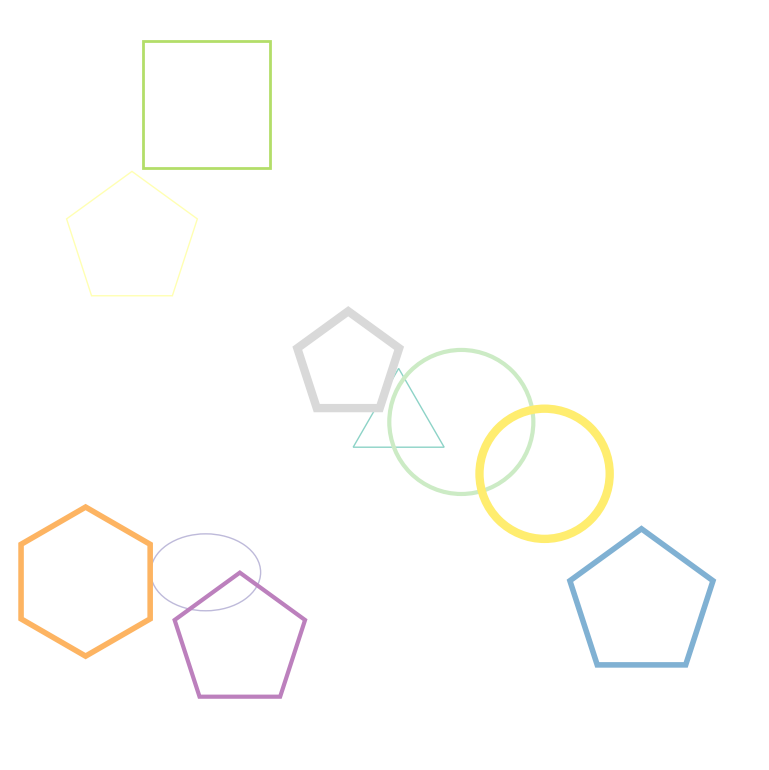[{"shape": "triangle", "thickness": 0.5, "radius": 0.34, "center": [0.518, 0.453]}, {"shape": "pentagon", "thickness": 0.5, "radius": 0.45, "center": [0.171, 0.688]}, {"shape": "oval", "thickness": 0.5, "radius": 0.36, "center": [0.267, 0.257]}, {"shape": "pentagon", "thickness": 2, "radius": 0.49, "center": [0.833, 0.216]}, {"shape": "hexagon", "thickness": 2, "radius": 0.48, "center": [0.111, 0.245]}, {"shape": "square", "thickness": 1, "radius": 0.41, "center": [0.268, 0.864]}, {"shape": "pentagon", "thickness": 3, "radius": 0.35, "center": [0.452, 0.526]}, {"shape": "pentagon", "thickness": 1.5, "radius": 0.45, "center": [0.311, 0.167]}, {"shape": "circle", "thickness": 1.5, "radius": 0.47, "center": [0.599, 0.452]}, {"shape": "circle", "thickness": 3, "radius": 0.42, "center": [0.707, 0.385]}]